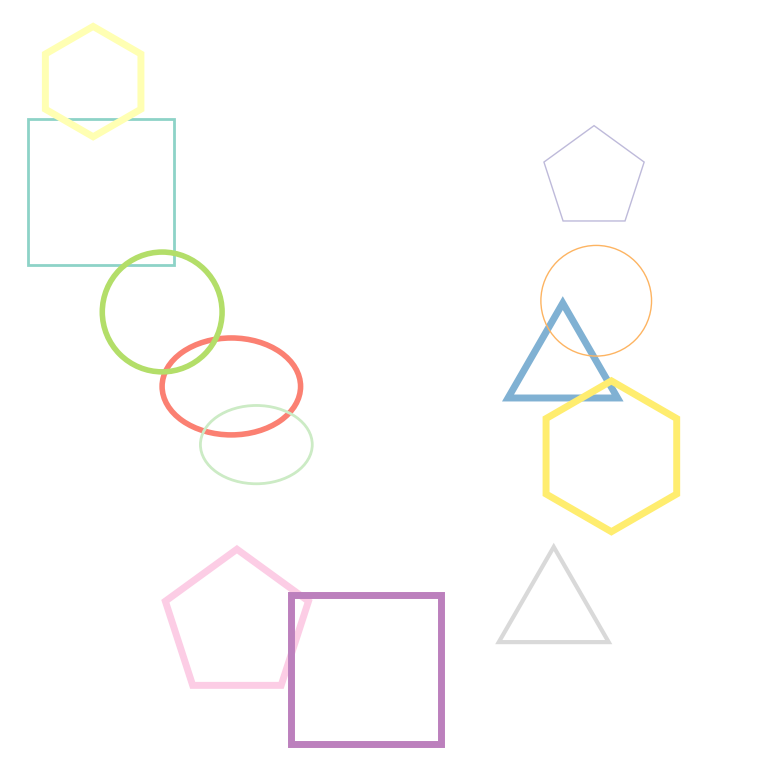[{"shape": "square", "thickness": 1, "radius": 0.47, "center": [0.131, 0.751]}, {"shape": "hexagon", "thickness": 2.5, "radius": 0.36, "center": [0.121, 0.894]}, {"shape": "pentagon", "thickness": 0.5, "radius": 0.34, "center": [0.771, 0.768]}, {"shape": "oval", "thickness": 2, "radius": 0.45, "center": [0.3, 0.498]}, {"shape": "triangle", "thickness": 2.5, "radius": 0.41, "center": [0.731, 0.524]}, {"shape": "circle", "thickness": 0.5, "radius": 0.36, "center": [0.774, 0.609]}, {"shape": "circle", "thickness": 2, "radius": 0.39, "center": [0.211, 0.595]}, {"shape": "pentagon", "thickness": 2.5, "radius": 0.49, "center": [0.308, 0.189]}, {"shape": "triangle", "thickness": 1.5, "radius": 0.41, "center": [0.719, 0.207]}, {"shape": "square", "thickness": 2.5, "radius": 0.49, "center": [0.475, 0.13]}, {"shape": "oval", "thickness": 1, "radius": 0.36, "center": [0.333, 0.423]}, {"shape": "hexagon", "thickness": 2.5, "radius": 0.49, "center": [0.794, 0.407]}]